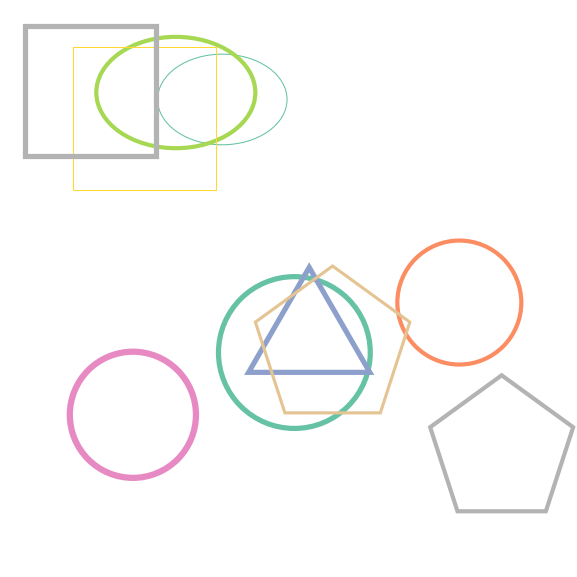[{"shape": "circle", "thickness": 2.5, "radius": 0.66, "center": [0.51, 0.389]}, {"shape": "oval", "thickness": 0.5, "radius": 0.56, "center": [0.385, 0.827]}, {"shape": "circle", "thickness": 2, "radius": 0.54, "center": [0.795, 0.475]}, {"shape": "triangle", "thickness": 2.5, "radius": 0.61, "center": [0.535, 0.415]}, {"shape": "circle", "thickness": 3, "radius": 0.55, "center": [0.23, 0.281]}, {"shape": "oval", "thickness": 2, "radius": 0.69, "center": [0.304, 0.839]}, {"shape": "square", "thickness": 0.5, "radius": 0.62, "center": [0.25, 0.794]}, {"shape": "pentagon", "thickness": 1.5, "radius": 0.7, "center": [0.576, 0.398]}, {"shape": "pentagon", "thickness": 2, "radius": 0.65, "center": [0.869, 0.219]}, {"shape": "square", "thickness": 2.5, "radius": 0.56, "center": [0.156, 0.842]}]